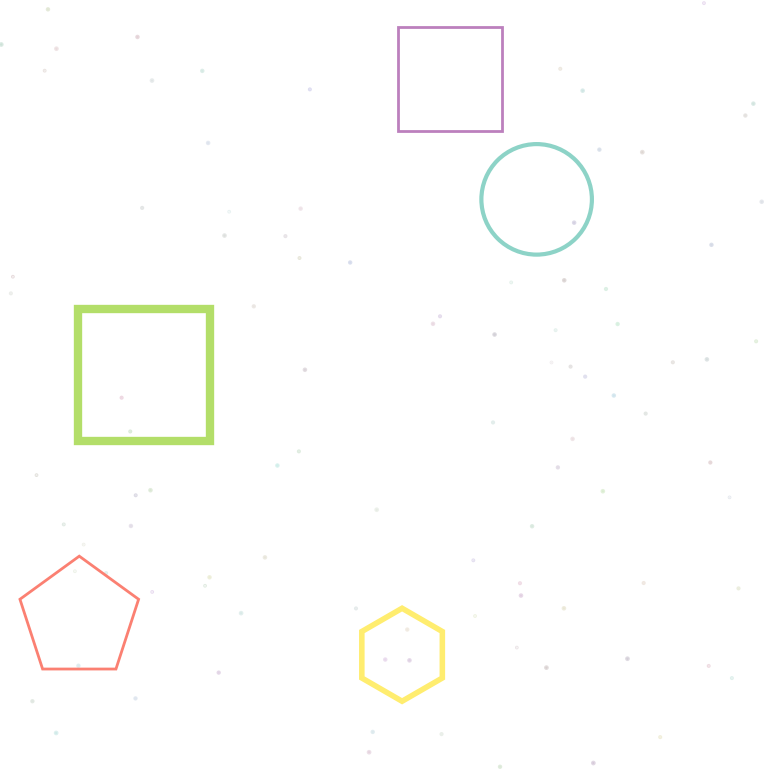[{"shape": "circle", "thickness": 1.5, "radius": 0.36, "center": [0.697, 0.741]}, {"shape": "pentagon", "thickness": 1, "radius": 0.41, "center": [0.103, 0.197]}, {"shape": "square", "thickness": 3, "radius": 0.43, "center": [0.187, 0.513]}, {"shape": "square", "thickness": 1, "radius": 0.34, "center": [0.584, 0.898]}, {"shape": "hexagon", "thickness": 2, "radius": 0.3, "center": [0.522, 0.15]}]